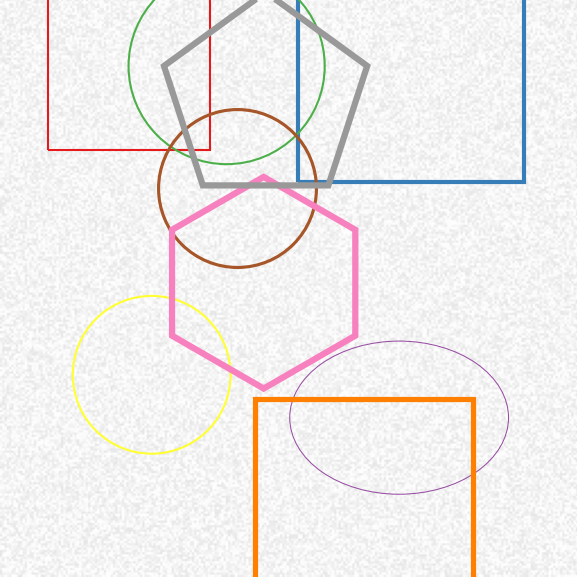[{"shape": "square", "thickness": 1, "radius": 0.7, "center": [0.223, 0.88]}, {"shape": "square", "thickness": 2, "radius": 0.98, "center": [0.712, 0.88]}, {"shape": "circle", "thickness": 1, "radius": 0.85, "center": [0.392, 0.885]}, {"shape": "oval", "thickness": 0.5, "radius": 0.95, "center": [0.691, 0.276]}, {"shape": "square", "thickness": 2.5, "radius": 0.94, "center": [0.63, 0.12]}, {"shape": "circle", "thickness": 1, "radius": 0.68, "center": [0.263, 0.35]}, {"shape": "circle", "thickness": 1.5, "radius": 0.68, "center": [0.411, 0.673]}, {"shape": "hexagon", "thickness": 3, "radius": 0.92, "center": [0.457, 0.51]}, {"shape": "pentagon", "thickness": 3, "radius": 0.92, "center": [0.46, 0.828]}]